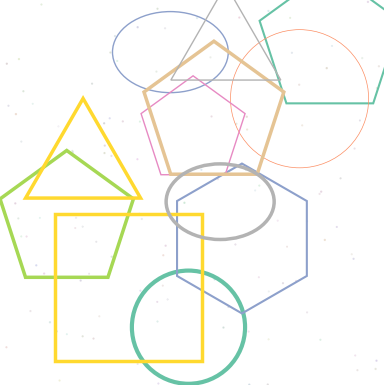[{"shape": "pentagon", "thickness": 1.5, "radius": 0.96, "center": [0.857, 0.887]}, {"shape": "circle", "thickness": 3, "radius": 0.73, "center": [0.49, 0.15]}, {"shape": "circle", "thickness": 0.5, "radius": 0.9, "center": [0.778, 0.744]}, {"shape": "hexagon", "thickness": 1.5, "radius": 0.97, "center": [0.628, 0.381]}, {"shape": "oval", "thickness": 1, "radius": 0.75, "center": [0.443, 0.865]}, {"shape": "pentagon", "thickness": 1, "radius": 0.71, "center": [0.501, 0.661]}, {"shape": "pentagon", "thickness": 2.5, "radius": 0.91, "center": [0.173, 0.427]}, {"shape": "square", "thickness": 2.5, "radius": 0.95, "center": [0.335, 0.252]}, {"shape": "triangle", "thickness": 2.5, "radius": 0.86, "center": [0.216, 0.572]}, {"shape": "pentagon", "thickness": 2.5, "radius": 0.95, "center": [0.556, 0.702]}, {"shape": "triangle", "thickness": 1, "radius": 0.82, "center": [0.587, 0.874]}, {"shape": "oval", "thickness": 2.5, "radius": 0.7, "center": [0.572, 0.476]}]